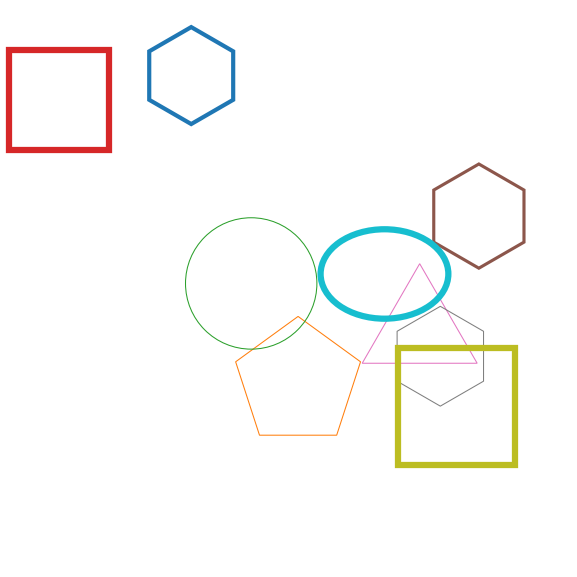[{"shape": "hexagon", "thickness": 2, "radius": 0.42, "center": [0.331, 0.868]}, {"shape": "pentagon", "thickness": 0.5, "radius": 0.57, "center": [0.516, 0.338]}, {"shape": "circle", "thickness": 0.5, "radius": 0.57, "center": [0.435, 0.508]}, {"shape": "square", "thickness": 3, "radius": 0.43, "center": [0.102, 0.825]}, {"shape": "hexagon", "thickness": 1.5, "radius": 0.45, "center": [0.829, 0.625]}, {"shape": "triangle", "thickness": 0.5, "radius": 0.57, "center": [0.727, 0.428]}, {"shape": "hexagon", "thickness": 0.5, "radius": 0.43, "center": [0.762, 0.382]}, {"shape": "square", "thickness": 3, "radius": 0.51, "center": [0.791, 0.295]}, {"shape": "oval", "thickness": 3, "radius": 0.55, "center": [0.666, 0.525]}]